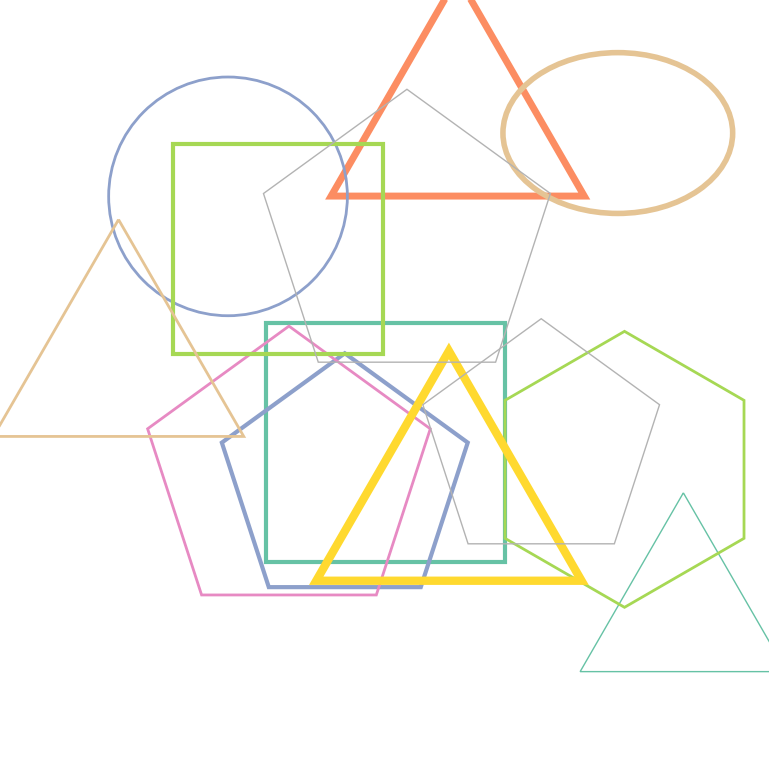[{"shape": "triangle", "thickness": 0.5, "radius": 0.77, "center": [0.887, 0.205]}, {"shape": "square", "thickness": 1.5, "radius": 0.78, "center": [0.5, 0.425]}, {"shape": "triangle", "thickness": 2.5, "radius": 0.95, "center": [0.594, 0.84]}, {"shape": "circle", "thickness": 1, "radius": 0.78, "center": [0.296, 0.745]}, {"shape": "pentagon", "thickness": 1.5, "radius": 0.84, "center": [0.448, 0.373]}, {"shape": "pentagon", "thickness": 1, "radius": 0.97, "center": [0.375, 0.383]}, {"shape": "hexagon", "thickness": 1, "radius": 0.9, "center": [0.811, 0.39]}, {"shape": "square", "thickness": 1.5, "radius": 0.68, "center": [0.361, 0.676]}, {"shape": "triangle", "thickness": 3, "radius": 0.99, "center": [0.583, 0.345]}, {"shape": "oval", "thickness": 2, "radius": 0.75, "center": [0.802, 0.827]}, {"shape": "triangle", "thickness": 1, "radius": 0.94, "center": [0.154, 0.527]}, {"shape": "pentagon", "thickness": 0.5, "radius": 0.98, "center": [0.528, 0.688]}, {"shape": "pentagon", "thickness": 0.5, "radius": 0.81, "center": [0.703, 0.424]}]